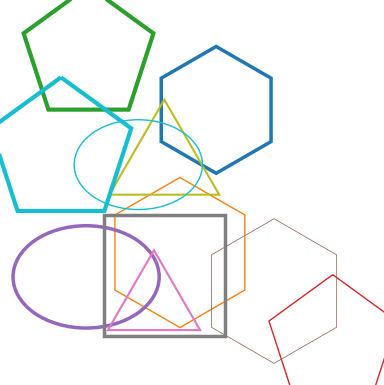[{"shape": "hexagon", "thickness": 2.5, "radius": 0.82, "center": [0.561, 0.715]}, {"shape": "hexagon", "thickness": 1, "radius": 0.97, "center": [0.467, 0.344]}, {"shape": "pentagon", "thickness": 3, "radius": 0.89, "center": [0.23, 0.859]}, {"shape": "pentagon", "thickness": 1, "radius": 0.87, "center": [0.864, 0.112]}, {"shape": "oval", "thickness": 2.5, "radius": 0.95, "center": [0.224, 0.281]}, {"shape": "hexagon", "thickness": 0.5, "radius": 0.94, "center": [0.712, 0.244]}, {"shape": "triangle", "thickness": 1.5, "radius": 0.69, "center": [0.4, 0.212]}, {"shape": "square", "thickness": 2.5, "radius": 0.78, "center": [0.426, 0.284]}, {"shape": "triangle", "thickness": 1.5, "radius": 0.82, "center": [0.427, 0.577]}, {"shape": "pentagon", "thickness": 3, "radius": 0.96, "center": [0.158, 0.607]}, {"shape": "oval", "thickness": 1, "radius": 0.83, "center": [0.359, 0.572]}]